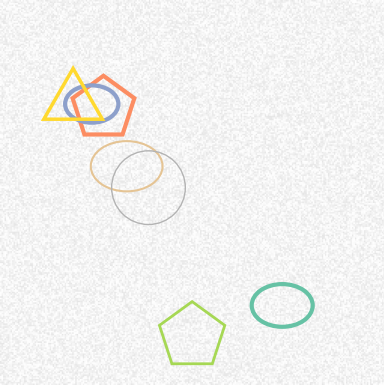[{"shape": "oval", "thickness": 3, "radius": 0.4, "center": [0.733, 0.207]}, {"shape": "pentagon", "thickness": 3, "radius": 0.42, "center": [0.269, 0.719]}, {"shape": "oval", "thickness": 3, "radius": 0.35, "center": [0.238, 0.73]}, {"shape": "pentagon", "thickness": 2, "radius": 0.45, "center": [0.499, 0.127]}, {"shape": "triangle", "thickness": 2.5, "radius": 0.44, "center": [0.19, 0.734]}, {"shape": "oval", "thickness": 1.5, "radius": 0.47, "center": [0.329, 0.568]}, {"shape": "circle", "thickness": 1, "radius": 0.48, "center": [0.386, 0.513]}]